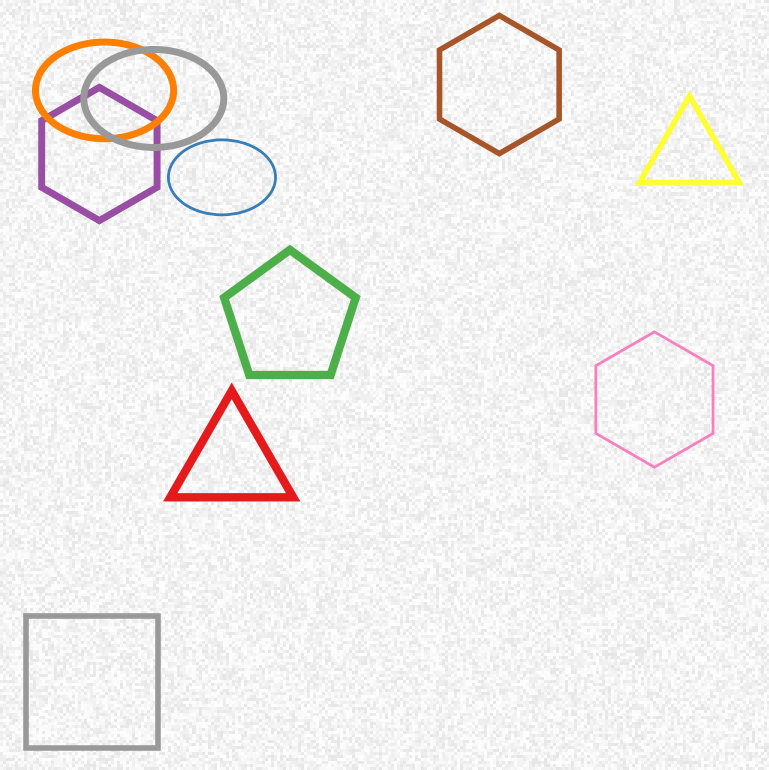[{"shape": "triangle", "thickness": 3, "radius": 0.46, "center": [0.301, 0.4]}, {"shape": "oval", "thickness": 1, "radius": 0.35, "center": [0.288, 0.77]}, {"shape": "pentagon", "thickness": 3, "radius": 0.45, "center": [0.377, 0.586]}, {"shape": "hexagon", "thickness": 2.5, "radius": 0.43, "center": [0.129, 0.8]}, {"shape": "oval", "thickness": 2.5, "radius": 0.45, "center": [0.136, 0.883]}, {"shape": "triangle", "thickness": 2, "radius": 0.37, "center": [0.895, 0.8]}, {"shape": "hexagon", "thickness": 2, "radius": 0.45, "center": [0.648, 0.89]}, {"shape": "hexagon", "thickness": 1, "radius": 0.44, "center": [0.85, 0.481]}, {"shape": "square", "thickness": 2, "radius": 0.43, "center": [0.12, 0.114]}, {"shape": "oval", "thickness": 2.5, "radius": 0.45, "center": [0.2, 0.872]}]